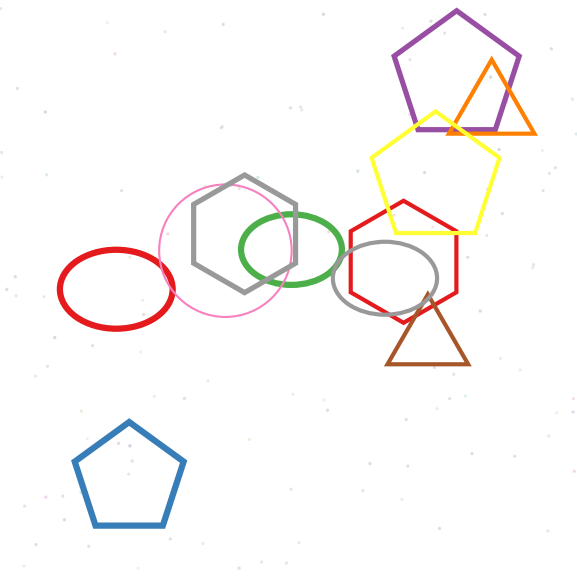[{"shape": "hexagon", "thickness": 2, "radius": 0.53, "center": [0.699, 0.546]}, {"shape": "oval", "thickness": 3, "radius": 0.49, "center": [0.201, 0.498]}, {"shape": "pentagon", "thickness": 3, "radius": 0.5, "center": [0.224, 0.169]}, {"shape": "oval", "thickness": 3, "radius": 0.44, "center": [0.505, 0.567]}, {"shape": "pentagon", "thickness": 2.5, "radius": 0.57, "center": [0.791, 0.867]}, {"shape": "triangle", "thickness": 2, "radius": 0.43, "center": [0.851, 0.81]}, {"shape": "pentagon", "thickness": 2, "radius": 0.58, "center": [0.754, 0.69]}, {"shape": "triangle", "thickness": 2, "radius": 0.4, "center": [0.741, 0.409]}, {"shape": "circle", "thickness": 1, "radius": 0.57, "center": [0.39, 0.565]}, {"shape": "hexagon", "thickness": 2.5, "radius": 0.51, "center": [0.424, 0.594]}, {"shape": "oval", "thickness": 2, "radius": 0.45, "center": [0.667, 0.517]}]